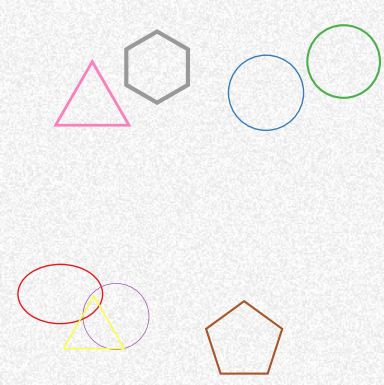[{"shape": "oval", "thickness": 1, "radius": 0.55, "center": [0.157, 0.236]}, {"shape": "circle", "thickness": 1, "radius": 0.49, "center": [0.691, 0.759]}, {"shape": "circle", "thickness": 1.5, "radius": 0.47, "center": [0.893, 0.84]}, {"shape": "circle", "thickness": 0.5, "radius": 0.43, "center": [0.301, 0.178]}, {"shape": "triangle", "thickness": 1, "radius": 0.46, "center": [0.244, 0.14]}, {"shape": "pentagon", "thickness": 1.5, "radius": 0.52, "center": [0.634, 0.114]}, {"shape": "triangle", "thickness": 2, "radius": 0.55, "center": [0.24, 0.73]}, {"shape": "hexagon", "thickness": 3, "radius": 0.46, "center": [0.408, 0.826]}]